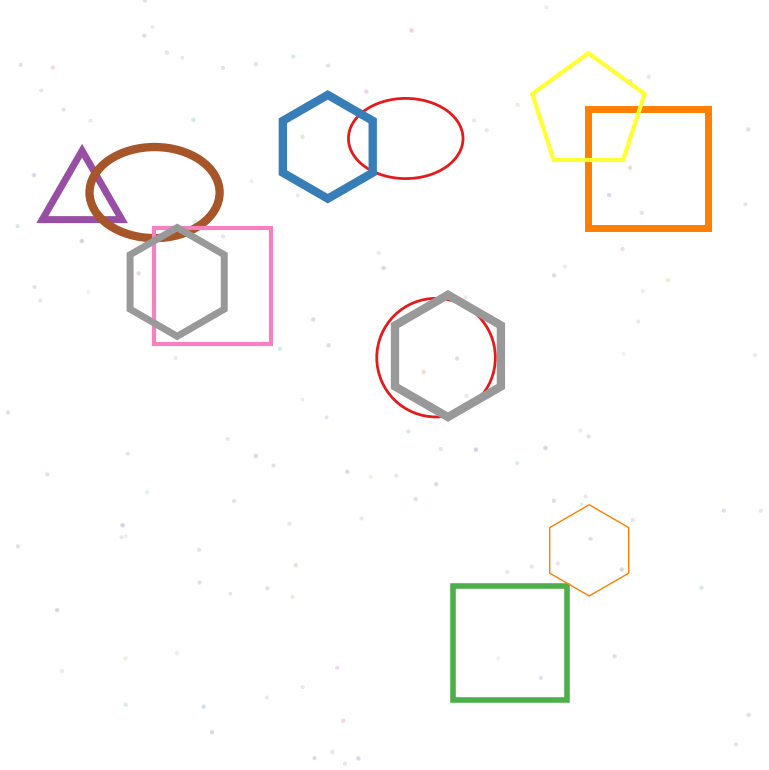[{"shape": "oval", "thickness": 1, "radius": 0.37, "center": [0.527, 0.82]}, {"shape": "circle", "thickness": 1, "radius": 0.38, "center": [0.566, 0.536]}, {"shape": "hexagon", "thickness": 3, "radius": 0.34, "center": [0.426, 0.809]}, {"shape": "square", "thickness": 2, "radius": 0.37, "center": [0.663, 0.165]}, {"shape": "triangle", "thickness": 2.5, "radius": 0.3, "center": [0.107, 0.745]}, {"shape": "hexagon", "thickness": 0.5, "radius": 0.3, "center": [0.765, 0.285]}, {"shape": "square", "thickness": 2.5, "radius": 0.39, "center": [0.841, 0.781]}, {"shape": "pentagon", "thickness": 1.5, "radius": 0.38, "center": [0.764, 0.854]}, {"shape": "oval", "thickness": 3, "radius": 0.42, "center": [0.201, 0.75]}, {"shape": "square", "thickness": 1.5, "radius": 0.38, "center": [0.276, 0.629]}, {"shape": "hexagon", "thickness": 3, "radius": 0.4, "center": [0.582, 0.538]}, {"shape": "hexagon", "thickness": 2.5, "radius": 0.35, "center": [0.23, 0.634]}]